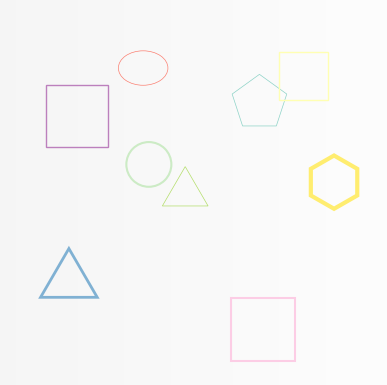[{"shape": "pentagon", "thickness": 0.5, "radius": 0.37, "center": [0.67, 0.733]}, {"shape": "square", "thickness": 1, "radius": 0.31, "center": [0.783, 0.804]}, {"shape": "oval", "thickness": 0.5, "radius": 0.32, "center": [0.369, 0.823]}, {"shape": "triangle", "thickness": 2, "radius": 0.42, "center": [0.178, 0.27]}, {"shape": "triangle", "thickness": 0.5, "radius": 0.34, "center": [0.478, 0.499]}, {"shape": "square", "thickness": 1.5, "radius": 0.41, "center": [0.679, 0.144]}, {"shape": "square", "thickness": 1, "radius": 0.4, "center": [0.199, 0.7]}, {"shape": "circle", "thickness": 1.5, "radius": 0.29, "center": [0.384, 0.573]}, {"shape": "hexagon", "thickness": 3, "radius": 0.35, "center": [0.862, 0.527]}]